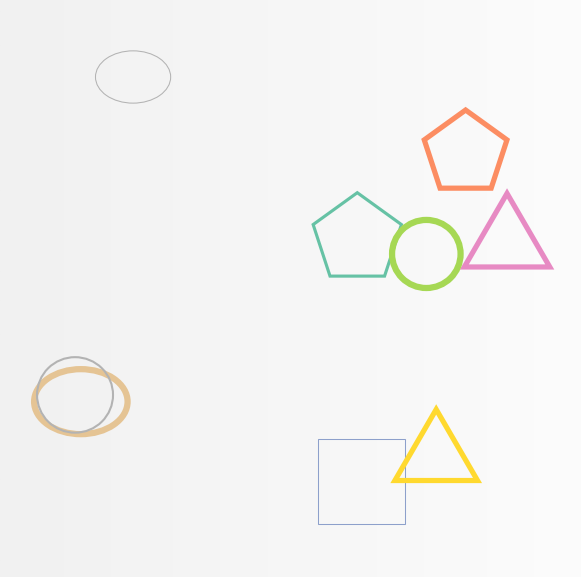[{"shape": "pentagon", "thickness": 1.5, "radius": 0.4, "center": [0.615, 0.586]}, {"shape": "pentagon", "thickness": 2.5, "radius": 0.37, "center": [0.801, 0.734]}, {"shape": "square", "thickness": 0.5, "radius": 0.37, "center": [0.622, 0.165]}, {"shape": "triangle", "thickness": 2.5, "radius": 0.42, "center": [0.872, 0.579]}, {"shape": "circle", "thickness": 3, "radius": 0.29, "center": [0.733, 0.559]}, {"shape": "triangle", "thickness": 2.5, "radius": 0.41, "center": [0.75, 0.208]}, {"shape": "oval", "thickness": 3, "radius": 0.4, "center": [0.139, 0.304]}, {"shape": "oval", "thickness": 0.5, "radius": 0.32, "center": [0.229, 0.866]}, {"shape": "circle", "thickness": 1, "radius": 0.33, "center": [0.129, 0.315]}]